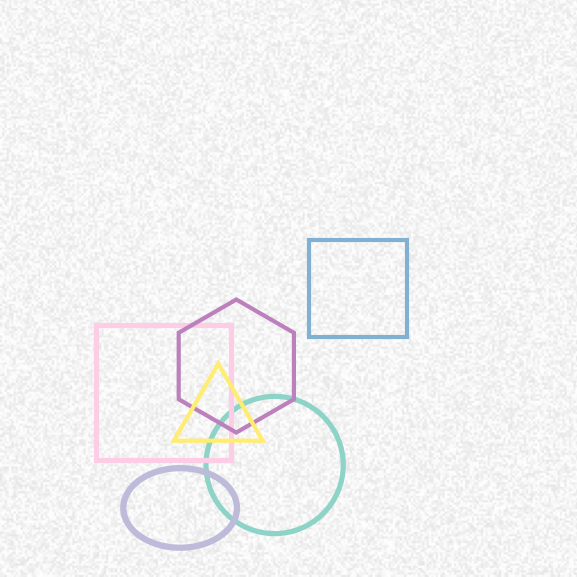[{"shape": "circle", "thickness": 2.5, "radius": 0.59, "center": [0.476, 0.194]}, {"shape": "oval", "thickness": 3, "radius": 0.49, "center": [0.312, 0.12]}, {"shape": "square", "thickness": 2, "radius": 0.42, "center": [0.62, 0.499]}, {"shape": "square", "thickness": 2.5, "radius": 0.58, "center": [0.283, 0.32]}, {"shape": "hexagon", "thickness": 2, "radius": 0.58, "center": [0.409, 0.365]}, {"shape": "triangle", "thickness": 2, "radius": 0.44, "center": [0.378, 0.28]}]